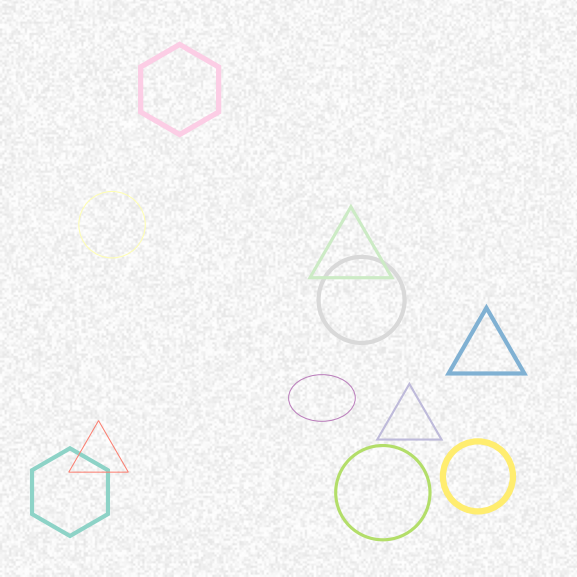[{"shape": "hexagon", "thickness": 2, "radius": 0.38, "center": [0.121, 0.147]}, {"shape": "circle", "thickness": 0.5, "radius": 0.29, "center": [0.194, 0.61]}, {"shape": "triangle", "thickness": 1, "radius": 0.32, "center": [0.709, 0.27]}, {"shape": "triangle", "thickness": 0.5, "radius": 0.3, "center": [0.171, 0.211]}, {"shape": "triangle", "thickness": 2, "radius": 0.38, "center": [0.842, 0.39]}, {"shape": "circle", "thickness": 1.5, "radius": 0.41, "center": [0.663, 0.146]}, {"shape": "hexagon", "thickness": 2.5, "radius": 0.39, "center": [0.311, 0.844]}, {"shape": "circle", "thickness": 2, "radius": 0.37, "center": [0.626, 0.48]}, {"shape": "oval", "thickness": 0.5, "radius": 0.29, "center": [0.557, 0.31]}, {"shape": "triangle", "thickness": 1.5, "radius": 0.41, "center": [0.608, 0.559]}, {"shape": "circle", "thickness": 3, "radius": 0.3, "center": [0.828, 0.174]}]